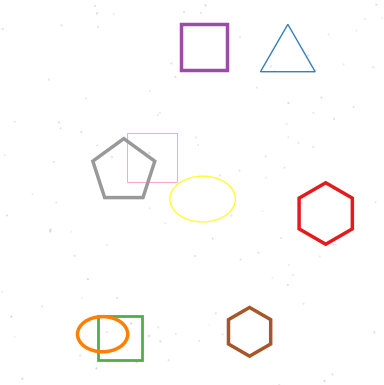[{"shape": "hexagon", "thickness": 2.5, "radius": 0.4, "center": [0.846, 0.445]}, {"shape": "triangle", "thickness": 1, "radius": 0.41, "center": [0.748, 0.855]}, {"shape": "square", "thickness": 2, "radius": 0.29, "center": [0.312, 0.123]}, {"shape": "square", "thickness": 2.5, "radius": 0.3, "center": [0.53, 0.879]}, {"shape": "oval", "thickness": 2.5, "radius": 0.33, "center": [0.267, 0.132]}, {"shape": "oval", "thickness": 1, "radius": 0.43, "center": [0.526, 0.483]}, {"shape": "hexagon", "thickness": 2.5, "radius": 0.32, "center": [0.648, 0.138]}, {"shape": "square", "thickness": 0.5, "radius": 0.32, "center": [0.396, 0.591]}, {"shape": "pentagon", "thickness": 2.5, "radius": 0.42, "center": [0.322, 0.555]}]